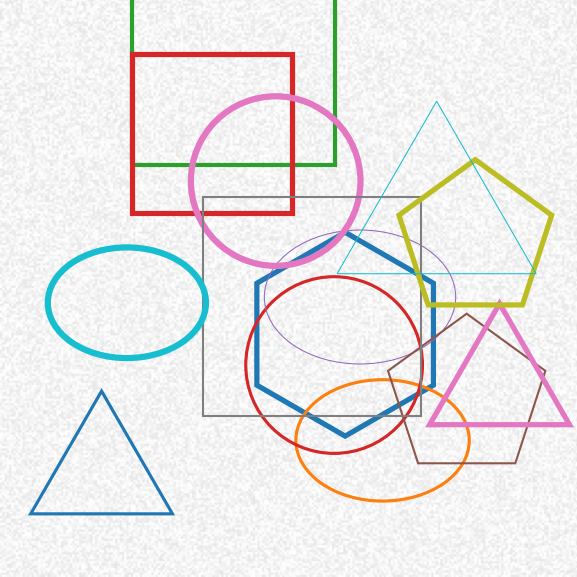[{"shape": "hexagon", "thickness": 2.5, "radius": 0.88, "center": [0.598, 0.42]}, {"shape": "triangle", "thickness": 1.5, "radius": 0.71, "center": [0.176, 0.18]}, {"shape": "oval", "thickness": 1.5, "radius": 0.75, "center": [0.662, 0.237]}, {"shape": "square", "thickness": 2, "radius": 0.88, "center": [0.404, 0.89]}, {"shape": "square", "thickness": 2.5, "radius": 0.69, "center": [0.368, 0.768]}, {"shape": "circle", "thickness": 1.5, "radius": 0.76, "center": [0.579, 0.367]}, {"shape": "oval", "thickness": 0.5, "radius": 0.83, "center": [0.623, 0.485]}, {"shape": "pentagon", "thickness": 1, "radius": 0.72, "center": [0.808, 0.313]}, {"shape": "circle", "thickness": 3, "radius": 0.73, "center": [0.477, 0.686]}, {"shape": "triangle", "thickness": 2.5, "radius": 0.7, "center": [0.865, 0.334]}, {"shape": "square", "thickness": 1, "radius": 0.95, "center": [0.54, 0.468]}, {"shape": "pentagon", "thickness": 2.5, "radius": 0.7, "center": [0.823, 0.584]}, {"shape": "oval", "thickness": 3, "radius": 0.68, "center": [0.22, 0.475]}, {"shape": "triangle", "thickness": 0.5, "radius": 1.0, "center": [0.756, 0.625]}]